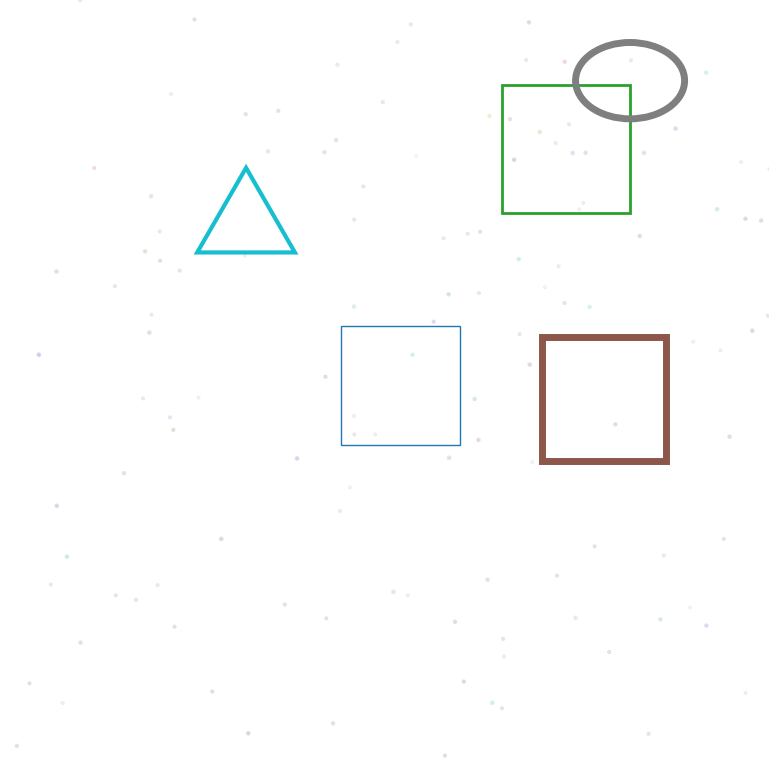[{"shape": "square", "thickness": 0.5, "radius": 0.38, "center": [0.52, 0.499]}, {"shape": "square", "thickness": 1, "radius": 0.42, "center": [0.735, 0.806]}, {"shape": "square", "thickness": 2.5, "radius": 0.4, "center": [0.784, 0.482]}, {"shape": "oval", "thickness": 2.5, "radius": 0.35, "center": [0.818, 0.895]}, {"shape": "triangle", "thickness": 1.5, "radius": 0.37, "center": [0.32, 0.709]}]